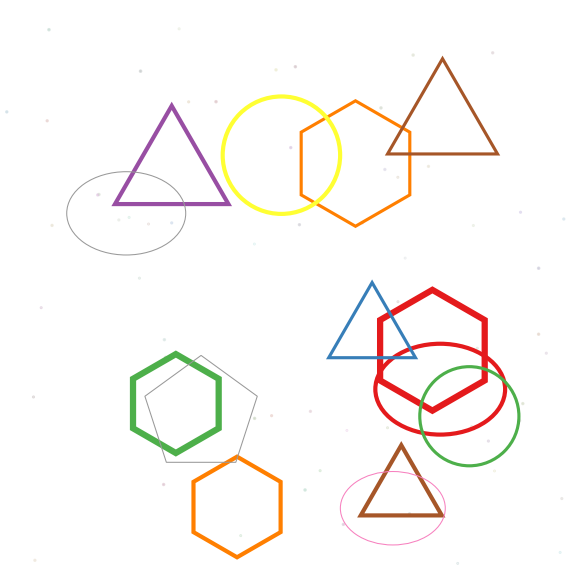[{"shape": "hexagon", "thickness": 3, "radius": 0.52, "center": [0.749, 0.393]}, {"shape": "oval", "thickness": 2, "radius": 0.56, "center": [0.762, 0.325]}, {"shape": "triangle", "thickness": 1.5, "radius": 0.43, "center": [0.644, 0.423]}, {"shape": "circle", "thickness": 1.5, "radius": 0.43, "center": [0.813, 0.278]}, {"shape": "hexagon", "thickness": 3, "radius": 0.43, "center": [0.304, 0.3]}, {"shape": "triangle", "thickness": 2, "radius": 0.57, "center": [0.297, 0.702]}, {"shape": "hexagon", "thickness": 1.5, "radius": 0.54, "center": [0.616, 0.716]}, {"shape": "hexagon", "thickness": 2, "radius": 0.44, "center": [0.41, 0.121]}, {"shape": "circle", "thickness": 2, "radius": 0.51, "center": [0.487, 0.73]}, {"shape": "triangle", "thickness": 2, "radius": 0.41, "center": [0.695, 0.147]}, {"shape": "triangle", "thickness": 1.5, "radius": 0.55, "center": [0.766, 0.788]}, {"shape": "oval", "thickness": 0.5, "radius": 0.45, "center": [0.68, 0.119]}, {"shape": "pentagon", "thickness": 0.5, "radius": 0.51, "center": [0.348, 0.281]}, {"shape": "oval", "thickness": 0.5, "radius": 0.52, "center": [0.219, 0.63]}]